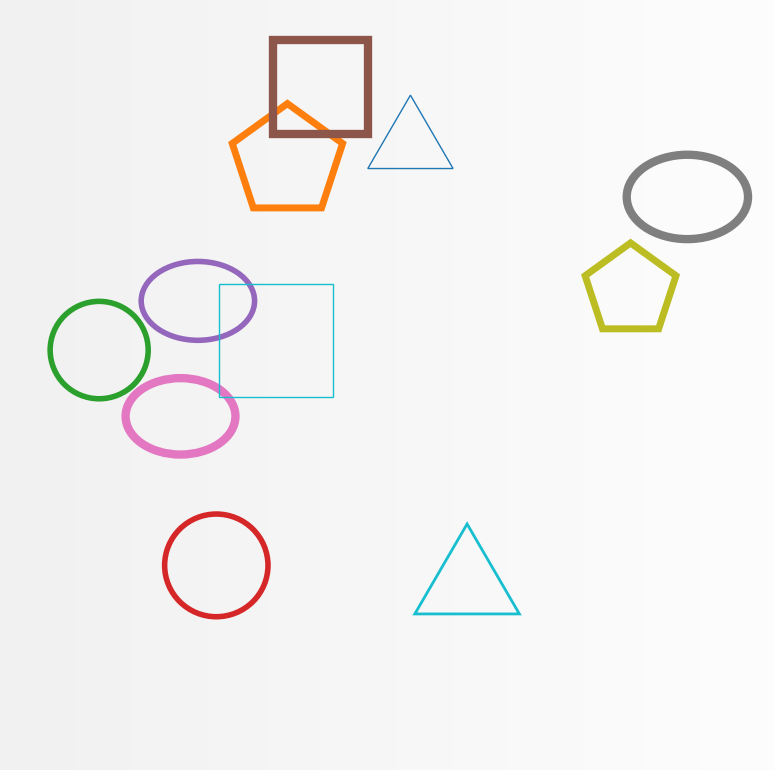[{"shape": "triangle", "thickness": 0.5, "radius": 0.32, "center": [0.53, 0.813]}, {"shape": "pentagon", "thickness": 2.5, "radius": 0.37, "center": [0.371, 0.791]}, {"shape": "circle", "thickness": 2, "radius": 0.32, "center": [0.128, 0.545]}, {"shape": "circle", "thickness": 2, "radius": 0.33, "center": [0.279, 0.266]}, {"shape": "oval", "thickness": 2, "radius": 0.37, "center": [0.255, 0.609]}, {"shape": "square", "thickness": 3, "radius": 0.31, "center": [0.414, 0.887]}, {"shape": "oval", "thickness": 3, "radius": 0.35, "center": [0.233, 0.459]}, {"shape": "oval", "thickness": 3, "radius": 0.39, "center": [0.887, 0.744]}, {"shape": "pentagon", "thickness": 2.5, "radius": 0.31, "center": [0.814, 0.623]}, {"shape": "square", "thickness": 0.5, "radius": 0.37, "center": [0.356, 0.558]}, {"shape": "triangle", "thickness": 1, "radius": 0.39, "center": [0.603, 0.242]}]